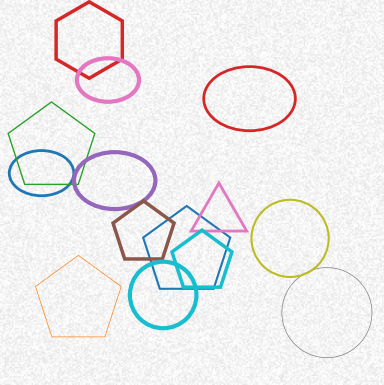[{"shape": "oval", "thickness": 2, "radius": 0.42, "center": [0.108, 0.55]}, {"shape": "pentagon", "thickness": 1.5, "radius": 0.59, "center": [0.485, 0.346]}, {"shape": "pentagon", "thickness": 0.5, "radius": 0.59, "center": [0.204, 0.22]}, {"shape": "pentagon", "thickness": 1, "radius": 0.59, "center": [0.134, 0.617]}, {"shape": "hexagon", "thickness": 2.5, "radius": 0.5, "center": [0.232, 0.896]}, {"shape": "oval", "thickness": 2, "radius": 0.59, "center": [0.648, 0.744]}, {"shape": "oval", "thickness": 3, "radius": 0.53, "center": [0.298, 0.531]}, {"shape": "pentagon", "thickness": 2.5, "radius": 0.42, "center": [0.373, 0.395]}, {"shape": "triangle", "thickness": 2, "radius": 0.42, "center": [0.569, 0.441]}, {"shape": "oval", "thickness": 3, "radius": 0.4, "center": [0.28, 0.792]}, {"shape": "circle", "thickness": 0.5, "radius": 0.59, "center": [0.849, 0.188]}, {"shape": "circle", "thickness": 1.5, "radius": 0.5, "center": [0.753, 0.381]}, {"shape": "pentagon", "thickness": 2.5, "radius": 0.41, "center": [0.525, 0.32]}, {"shape": "circle", "thickness": 3, "radius": 0.43, "center": [0.424, 0.234]}]